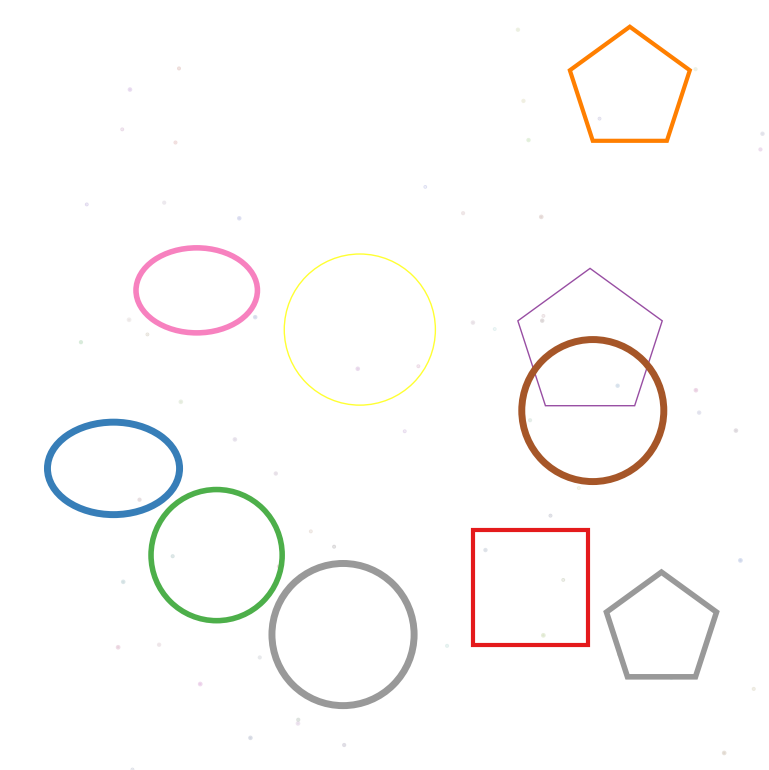[{"shape": "square", "thickness": 1.5, "radius": 0.37, "center": [0.689, 0.237]}, {"shape": "oval", "thickness": 2.5, "radius": 0.43, "center": [0.147, 0.392]}, {"shape": "circle", "thickness": 2, "radius": 0.43, "center": [0.281, 0.279]}, {"shape": "pentagon", "thickness": 0.5, "radius": 0.49, "center": [0.766, 0.553]}, {"shape": "pentagon", "thickness": 1.5, "radius": 0.41, "center": [0.818, 0.883]}, {"shape": "circle", "thickness": 0.5, "radius": 0.49, "center": [0.467, 0.572]}, {"shape": "circle", "thickness": 2.5, "radius": 0.46, "center": [0.77, 0.467]}, {"shape": "oval", "thickness": 2, "radius": 0.39, "center": [0.255, 0.623]}, {"shape": "circle", "thickness": 2.5, "radius": 0.46, "center": [0.445, 0.176]}, {"shape": "pentagon", "thickness": 2, "radius": 0.38, "center": [0.859, 0.182]}]